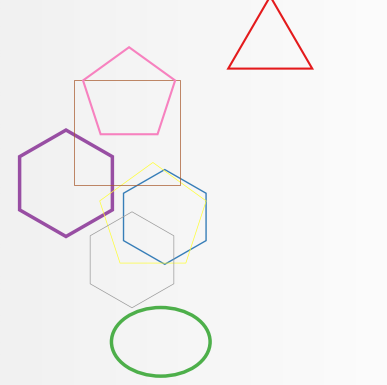[{"shape": "triangle", "thickness": 1.5, "radius": 0.63, "center": [0.697, 0.884]}, {"shape": "hexagon", "thickness": 1, "radius": 0.61, "center": [0.425, 0.437]}, {"shape": "oval", "thickness": 2.5, "radius": 0.64, "center": [0.415, 0.112]}, {"shape": "hexagon", "thickness": 2.5, "radius": 0.69, "center": [0.17, 0.524]}, {"shape": "pentagon", "thickness": 0.5, "radius": 0.72, "center": [0.395, 0.434]}, {"shape": "square", "thickness": 0.5, "radius": 0.68, "center": [0.328, 0.656]}, {"shape": "pentagon", "thickness": 1.5, "radius": 0.62, "center": [0.333, 0.752]}, {"shape": "hexagon", "thickness": 0.5, "radius": 0.62, "center": [0.341, 0.325]}]